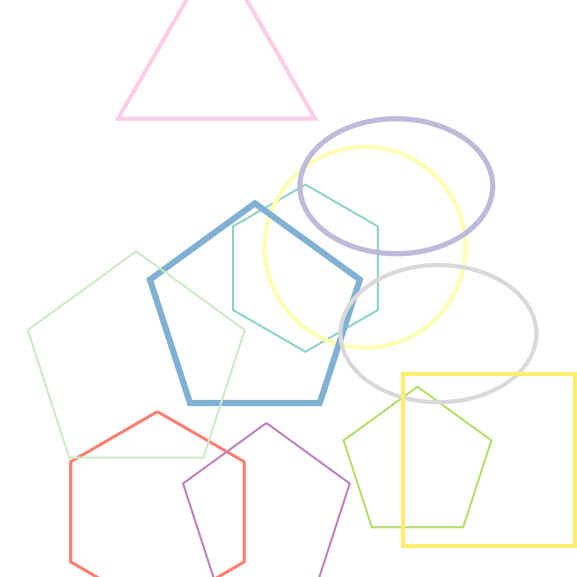[{"shape": "hexagon", "thickness": 1, "radius": 0.72, "center": [0.529, 0.535]}, {"shape": "circle", "thickness": 2, "radius": 0.87, "center": [0.632, 0.571]}, {"shape": "oval", "thickness": 2.5, "radius": 0.83, "center": [0.686, 0.677]}, {"shape": "hexagon", "thickness": 1.5, "radius": 0.87, "center": [0.273, 0.113]}, {"shape": "pentagon", "thickness": 3, "radius": 0.96, "center": [0.441, 0.456]}, {"shape": "pentagon", "thickness": 1, "radius": 0.67, "center": [0.723, 0.195]}, {"shape": "triangle", "thickness": 2, "radius": 0.99, "center": [0.375, 0.892]}, {"shape": "oval", "thickness": 2, "radius": 0.85, "center": [0.759, 0.421]}, {"shape": "pentagon", "thickness": 1, "radius": 0.76, "center": [0.461, 0.115]}, {"shape": "pentagon", "thickness": 1, "radius": 0.99, "center": [0.236, 0.366]}, {"shape": "square", "thickness": 2, "radius": 0.75, "center": [0.846, 0.202]}]